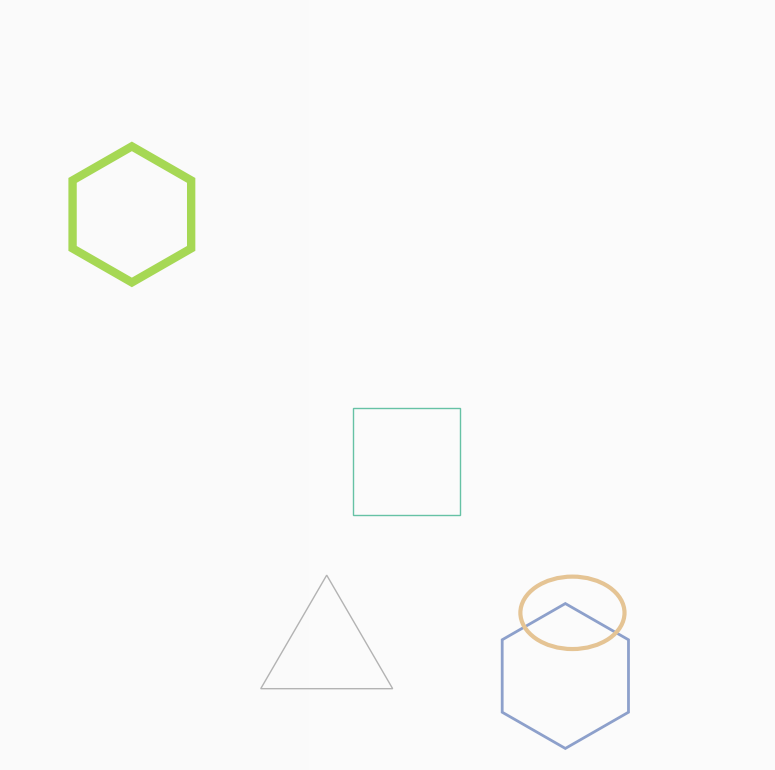[{"shape": "square", "thickness": 0.5, "radius": 0.35, "center": [0.525, 0.4]}, {"shape": "hexagon", "thickness": 1, "radius": 0.47, "center": [0.729, 0.122]}, {"shape": "hexagon", "thickness": 3, "radius": 0.44, "center": [0.17, 0.722]}, {"shape": "oval", "thickness": 1.5, "radius": 0.34, "center": [0.739, 0.204]}, {"shape": "triangle", "thickness": 0.5, "radius": 0.49, "center": [0.422, 0.155]}]